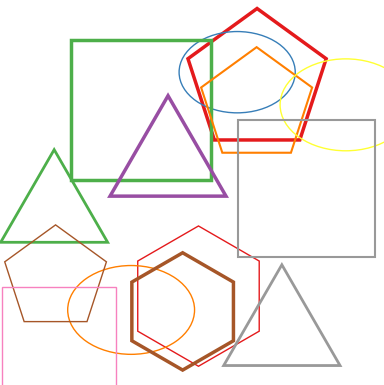[{"shape": "pentagon", "thickness": 2.5, "radius": 0.94, "center": [0.668, 0.789]}, {"shape": "hexagon", "thickness": 1, "radius": 0.91, "center": [0.516, 0.231]}, {"shape": "oval", "thickness": 1, "radius": 0.75, "center": [0.616, 0.812]}, {"shape": "triangle", "thickness": 2, "radius": 0.8, "center": [0.141, 0.451]}, {"shape": "square", "thickness": 2.5, "radius": 0.91, "center": [0.366, 0.714]}, {"shape": "triangle", "thickness": 2.5, "radius": 0.87, "center": [0.436, 0.577]}, {"shape": "oval", "thickness": 1, "radius": 0.82, "center": [0.341, 0.195]}, {"shape": "pentagon", "thickness": 1.5, "radius": 0.76, "center": [0.667, 0.726]}, {"shape": "oval", "thickness": 1, "radius": 0.85, "center": [0.898, 0.728]}, {"shape": "pentagon", "thickness": 1, "radius": 0.69, "center": [0.144, 0.277]}, {"shape": "hexagon", "thickness": 2.5, "radius": 0.76, "center": [0.474, 0.191]}, {"shape": "square", "thickness": 1, "radius": 0.74, "center": [0.153, 0.106]}, {"shape": "square", "thickness": 1.5, "radius": 0.89, "center": [0.795, 0.512]}, {"shape": "triangle", "thickness": 2, "radius": 0.87, "center": [0.732, 0.138]}]